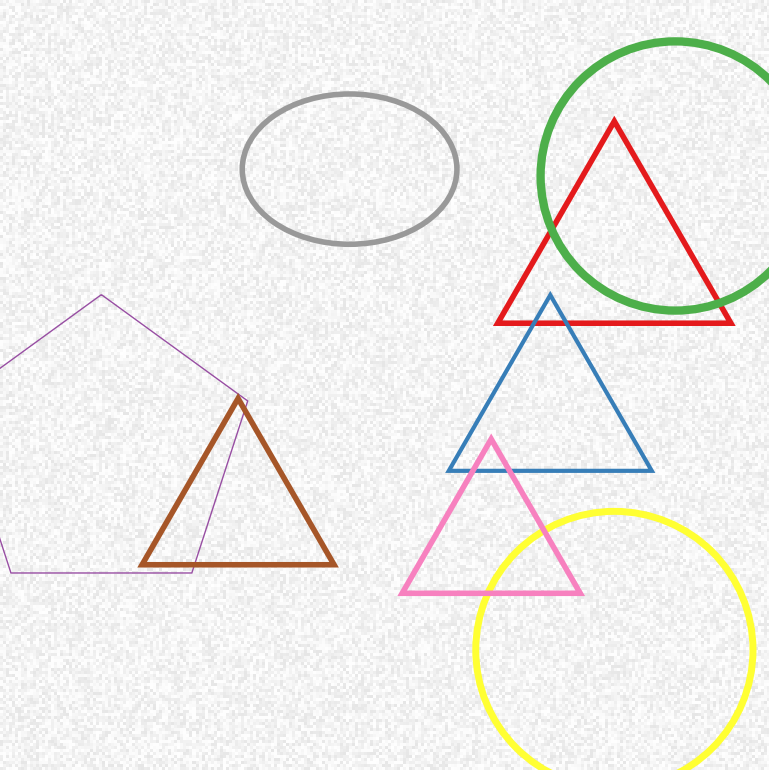[{"shape": "triangle", "thickness": 2, "radius": 0.87, "center": [0.798, 0.668]}, {"shape": "triangle", "thickness": 1.5, "radius": 0.76, "center": [0.715, 0.465]}, {"shape": "circle", "thickness": 3, "radius": 0.87, "center": [0.877, 0.771]}, {"shape": "pentagon", "thickness": 0.5, "radius": 1.0, "center": [0.132, 0.418]}, {"shape": "circle", "thickness": 2.5, "radius": 0.9, "center": [0.798, 0.156]}, {"shape": "triangle", "thickness": 2, "radius": 0.72, "center": [0.309, 0.339]}, {"shape": "triangle", "thickness": 2, "radius": 0.67, "center": [0.638, 0.296]}, {"shape": "oval", "thickness": 2, "radius": 0.7, "center": [0.454, 0.78]}]